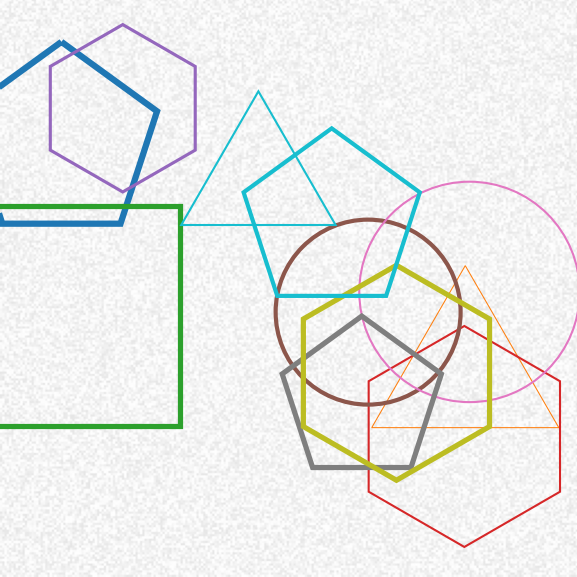[{"shape": "pentagon", "thickness": 3, "radius": 0.87, "center": [0.106, 0.753]}, {"shape": "triangle", "thickness": 0.5, "radius": 0.94, "center": [0.806, 0.352]}, {"shape": "square", "thickness": 2.5, "radius": 0.95, "center": [0.121, 0.451]}, {"shape": "hexagon", "thickness": 1, "radius": 0.96, "center": [0.804, 0.243]}, {"shape": "hexagon", "thickness": 1.5, "radius": 0.72, "center": [0.213, 0.812]}, {"shape": "circle", "thickness": 2, "radius": 0.8, "center": [0.637, 0.459]}, {"shape": "circle", "thickness": 1, "radius": 0.95, "center": [0.813, 0.494]}, {"shape": "pentagon", "thickness": 2.5, "radius": 0.72, "center": [0.626, 0.307]}, {"shape": "hexagon", "thickness": 2.5, "radius": 0.93, "center": [0.687, 0.354]}, {"shape": "pentagon", "thickness": 2, "radius": 0.8, "center": [0.574, 0.617]}, {"shape": "triangle", "thickness": 1, "radius": 0.77, "center": [0.447, 0.687]}]